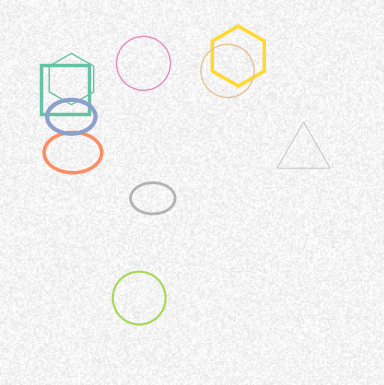[{"shape": "square", "thickness": 2.5, "radius": 0.32, "center": [0.169, 0.768]}, {"shape": "hexagon", "thickness": 1, "radius": 0.33, "center": [0.186, 0.795]}, {"shape": "oval", "thickness": 2.5, "radius": 0.37, "center": [0.189, 0.604]}, {"shape": "oval", "thickness": 3, "radius": 0.31, "center": [0.185, 0.697]}, {"shape": "circle", "thickness": 1, "radius": 0.35, "center": [0.373, 0.835]}, {"shape": "circle", "thickness": 1.5, "radius": 0.34, "center": [0.362, 0.226]}, {"shape": "hexagon", "thickness": 2.5, "radius": 0.39, "center": [0.619, 0.854]}, {"shape": "circle", "thickness": 1, "radius": 0.35, "center": [0.591, 0.816]}, {"shape": "oval", "thickness": 2, "radius": 0.29, "center": [0.397, 0.485]}, {"shape": "triangle", "thickness": 0.5, "radius": 0.4, "center": [0.789, 0.603]}]